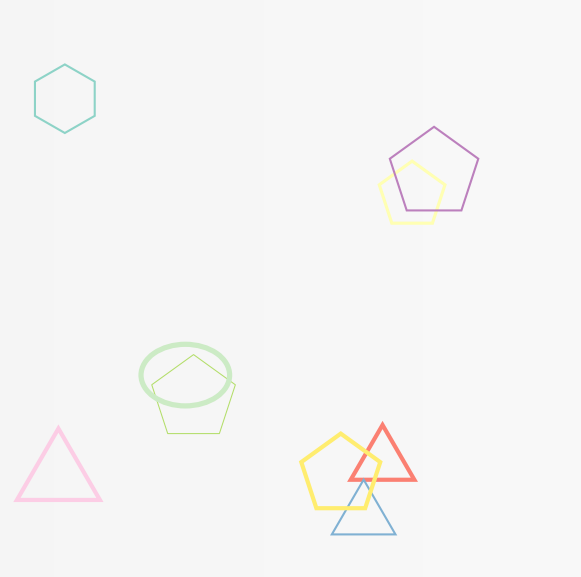[{"shape": "hexagon", "thickness": 1, "radius": 0.3, "center": [0.112, 0.828]}, {"shape": "pentagon", "thickness": 1.5, "radius": 0.3, "center": [0.709, 0.661]}, {"shape": "triangle", "thickness": 2, "radius": 0.32, "center": [0.658, 0.2]}, {"shape": "triangle", "thickness": 1, "radius": 0.32, "center": [0.626, 0.105]}, {"shape": "pentagon", "thickness": 0.5, "radius": 0.38, "center": [0.333, 0.309]}, {"shape": "triangle", "thickness": 2, "radius": 0.41, "center": [0.101, 0.175]}, {"shape": "pentagon", "thickness": 1, "radius": 0.4, "center": [0.747, 0.7]}, {"shape": "oval", "thickness": 2.5, "radius": 0.38, "center": [0.319, 0.35]}, {"shape": "pentagon", "thickness": 2, "radius": 0.36, "center": [0.586, 0.177]}]